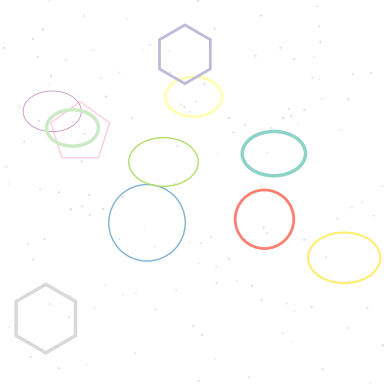[{"shape": "oval", "thickness": 2.5, "radius": 0.41, "center": [0.711, 0.601]}, {"shape": "oval", "thickness": 2, "radius": 0.37, "center": [0.503, 0.749]}, {"shape": "hexagon", "thickness": 2, "radius": 0.38, "center": [0.48, 0.859]}, {"shape": "circle", "thickness": 2, "radius": 0.38, "center": [0.687, 0.43]}, {"shape": "circle", "thickness": 1, "radius": 0.5, "center": [0.382, 0.421]}, {"shape": "oval", "thickness": 1, "radius": 0.45, "center": [0.425, 0.579]}, {"shape": "pentagon", "thickness": 1, "radius": 0.4, "center": [0.208, 0.656]}, {"shape": "hexagon", "thickness": 2.5, "radius": 0.44, "center": [0.119, 0.173]}, {"shape": "oval", "thickness": 0.5, "radius": 0.38, "center": [0.136, 0.711]}, {"shape": "oval", "thickness": 2.5, "radius": 0.34, "center": [0.188, 0.668]}, {"shape": "oval", "thickness": 1.5, "radius": 0.47, "center": [0.894, 0.33]}]